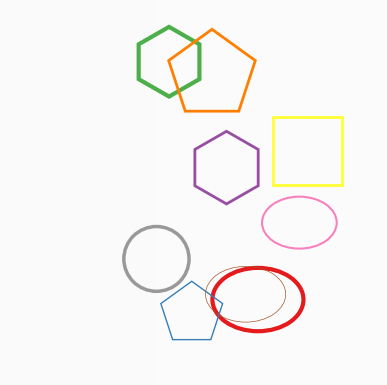[{"shape": "oval", "thickness": 3, "radius": 0.59, "center": [0.666, 0.222]}, {"shape": "pentagon", "thickness": 1, "radius": 0.42, "center": [0.495, 0.186]}, {"shape": "hexagon", "thickness": 3, "radius": 0.45, "center": [0.436, 0.84]}, {"shape": "hexagon", "thickness": 2, "radius": 0.47, "center": [0.585, 0.565]}, {"shape": "pentagon", "thickness": 2, "radius": 0.59, "center": [0.547, 0.806]}, {"shape": "square", "thickness": 2, "radius": 0.45, "center": [0.793, 0.607]}, {"shape": "oval", "thickness": 0.5, "radius": 0.52, "center": [0.634, 0.236]}, {"shape": "oval", "thickness": 1.5, "radius": 0.48, "center": [0.773, 0.422]}, {"shape": "circle", "thickness": 2.5, "radius": 0.42, "center": [0.404, 0.327]}]